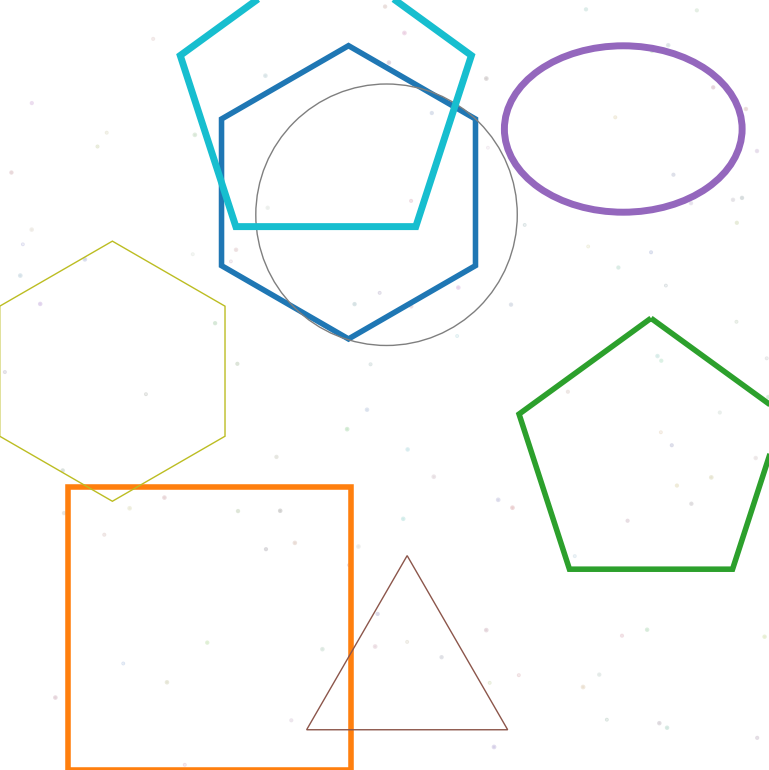[{"shape": "hexagon", "thickness": 2, "radius": 0.95, "center": [0.453, 0.75]}, {"shape": "square", "thickness": 2, "radius": 0.92, "center": [0.272, 0.183]}, {"shape": "pentagon", "thickness": 2, "radius": 0.9, "center": [0.845, 0.407]}, {"shape": "oval", "thickness": 2.5, "radius": 0.77, "center": [0.809, 0.832]}, {"shape": "triangle", "thickness": 0.5, "radius": 0.75, "center": [0.529, 0.128]}, {"shape": "circle", "thickness": 0.5, "radius": 0.85, "center": [0.502, 0.721]}, {"shape": "hexagon", "thickness": 0.5, "radius": 0.84, "center": [0.146, 0.518]}, {"shape": "pentagon", "thickness": 2.5, "radius": 0.99, "center": [0.423, 0.867]}]